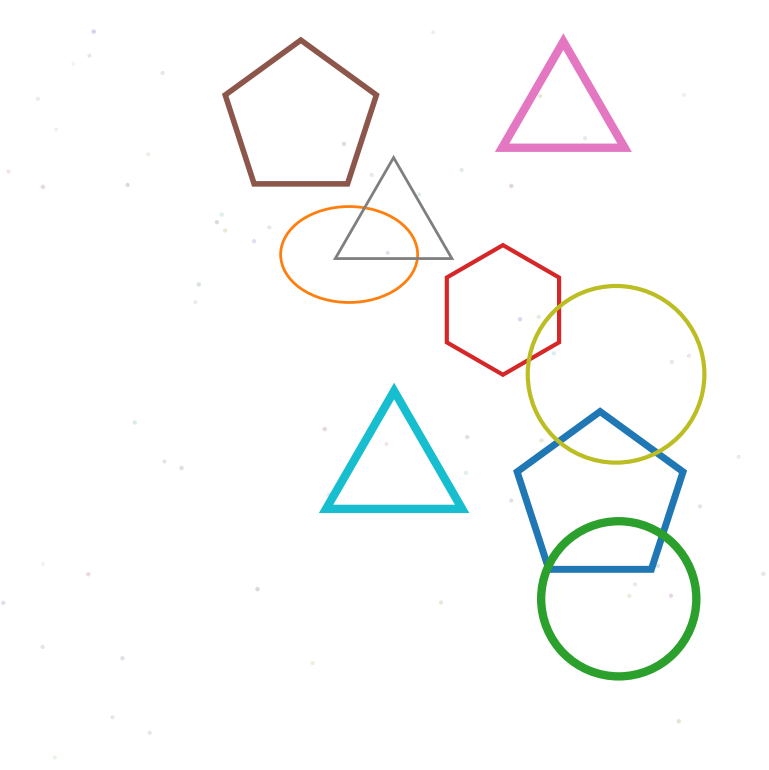[{"shape": "pentagon", "thickness": 2.5, "radius": 0.57, "center": [0.779, 0.352]}, {"shape": "oval", "thickness": 1, "radius": 0.44, "center": [0.453, 0.669]}, {"shape": "circle", "thickness": 3, "radius": 0.5, "center": [0.804, 0.222]}, {"shape": "hexagon", "thickness": 1.5, "radius": 0.42, "center": [0.653, 0.597]}, {"shape": "pentagon", "thickness": 2, "radius": 0.52, "center": [0.391, 0.845]}, {"shape": "triangle", "thickness": 3, "radius": 0.46, "center": [0.732, 0.854]}, {"shape": "triangle", "thickness": 1, "radius": 0.44, "center": [0.511, 0.708]}, {"shape": "circle", "thickness": 1.5, "radius": 0.57, "center": [0.8, 0.514]}, {"shape": "triangle", "thickness": 3, "radius": 0.51, "center": [0.512, 0.39]}]